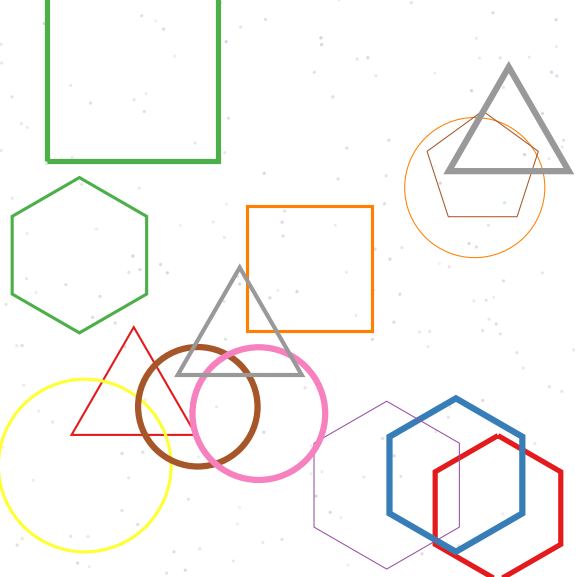[{"shape": "hexagon", "thickness": 2.5, "radius": 0.63, "center": [0.862, 0.119]}, {"shape": "triangle", "thickness": 1, "radius": 0.62, "center": [0.232, 0.308]}, {"shape": "hexagon", "thickness": 3, "radius": 0.66, "center": [0.789, 0.177]}, {"shape": "hexagon", "thickness": 1.5, "radius": 0.67, "center": [0.137, 0.557]}, {"shape": "square", "thickness": 2.5, "radius": 0.74, "center": [0.229, 0.869]}, {"shape": "hexagon", "thickness": 0.5, "radius": 0.73, "center": [0.67, 0.159]}, {"shape": "square", "thickness": 1.5, "radius": 0.54, "center": [0.535, 0.534]}, {"shape": "circle", "thickness": 0.5, "radius": 0.61, "center": [0.822, 0.674]}, {"shape": "circle", "thickness": 1.5, "radius": 0.75, "center": [0.147, 0.193]}, {"shape": "circle", "thickness": 3, "radius": 0.52, "center": [0.343, 0.295]}, {"shape": "pentagon", "thickness": 0.5, "radius": 0.51, "center": [0.836, 0.706]}, {"shape": "circle", "thickness": 3, "radius": 0.57, "center": [0.448, 0.283]}, {"shape": "triangle", "thickness": 3, "radius": 0.6, "center": [0.881, 0.763]}, {"shape": "triangle", "thickness": 2, "radius": 0.62, "center": [0.415, 0.412]}]